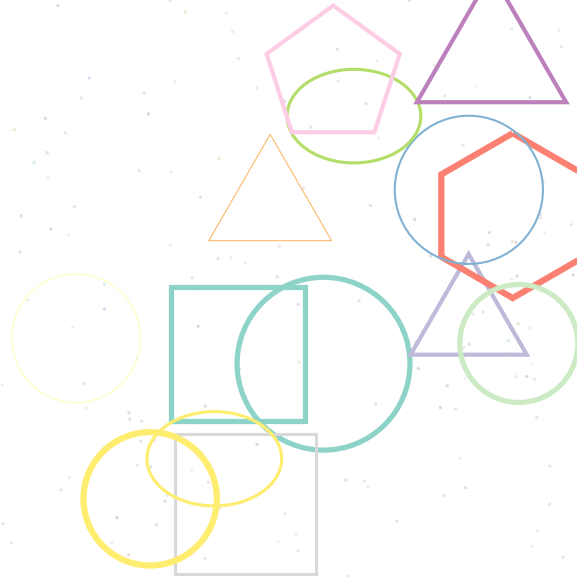[{"shape": "circle", "thickness": 2.5, "radius": 0.75, "center": [0.56, 0.369]}, {"shape": "square", "thickness": 2.5, "radius": 0.58, "center": [0.412, 0.386]}, {"shape": "circle", "thickness": 0.5, "radius": 0.56, "center": [0.132, 0.413]}, {"shape": "triangle", "thickness": 2, "radius": 0.58, "center": [0.812, 0.443]}, {"shape": "hexagon", "thickness": 3, "radius": 0.71, "center": [0.888, 0.626]}, {"shape": "circle", "thickness": 1, "radius": 0.64, "center": [0.812, 0.67]}, {"shape": "triangle", "thickness": 0.5, "radius": 0.61, "center": [0.468, 0.644]}, {"shape": "oval", "thickness": 1.5, "radius": 0.58, "center": [0.613, 0.798]}, {"shape": "pentagon", "thickness": 2, "radius": 0.61, "center": [0.577, 0.868]}, {"shape": "square", "thickness": 1.5, "radius": 0.61, "center": [0.425, 0.127]}, {"shape": "triangle", "thickness": 2, "radius": 0.75, "center": [0.851, 0.897]}, {"shape": "circle", "thickness": 2.5, "radius": 0.51, "center": [0.898, 0.404]}, {"shape": "circle", "thickness": 3, "radius": 0.58, "center": [0.26, 0.135]}, {"shape": "oval", "thickness": 1.5, "radius": 0.58, "center": [0.371, 0.205]}]